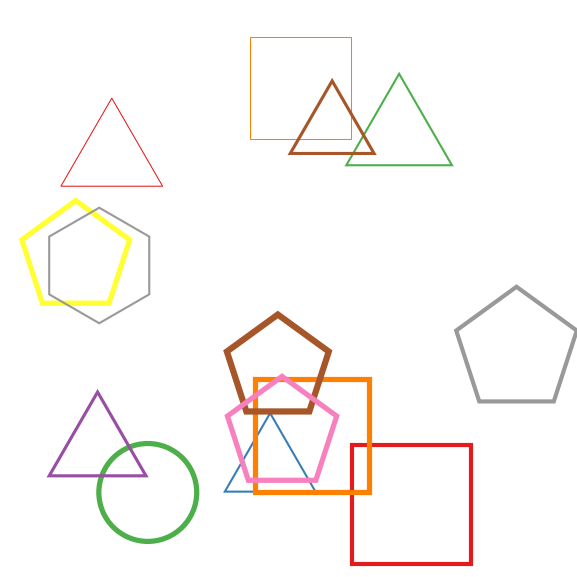[{"shape": "triangle", "thickness": 0.5, "radius": 0.51, "center": [0.194, 0.728]}, {"shape": "square", "thickness": 2, "radius": 0.51, "center": [0.713, 0.126]}, {"shape": "triangle", "thickness": 1, "radius": 0.45, "center": [0.468, 0.193]}, {"shape": "circle", "thickness": 2.5, "radius": 0.42, "center": [0.256, 0.146]}, {"shape": "triangle", "thickness": 1, "radius": 0.53, "center": [0.691, 0.766]}, {"shape": "triangle", "thickness": 1.5, "radius": 0.48, "center": [0.169, 0.224]}, {"shape": "square", "thickness": 2.5, "radius": 0.49, "center": [0.541, 0.245]}, {"shape": "square", "thickness": 0.5, "radius": 0.44, "center": [0.52, 0.847]}, {"shape": "pentagon", "thickness": 2.5, "radius": 0.49, "center": [0.131, 0.554]}, {"shape": "triangle", "thickness": 1.5, "radius": 0.42, "center": [0.575, 0.775]}, {"shape": "pentagon", "thickness": 3, "radius": 0.46, "center": [0.481, 0.362]}, {"shape": "pentagon", "thickness": 2.5, "radius": 0.5, "center": [0.488, 0.248]}, {"shape": "pentagon", "thickness": 2, "radius": 0.55, "center": [0.894, 0.393]}, {"shape": "hexagon", "thickness": 1, "radius": 0.5, "center": [0.172, 0.539]}]